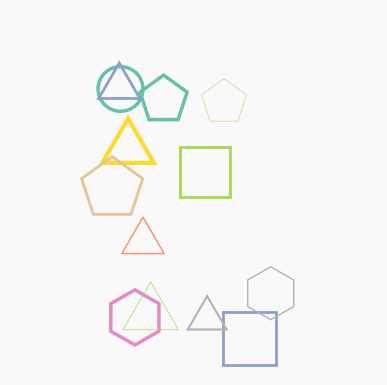[{"shape": "pentagon", "thickness": 2.5, "radius": 0.32, "center": [0.422, 0.741]}, {"shape": "circle", "thickness": 2.5, "radius": 0.29, "center": [0.311, 0.769]}, {"shape": "triangle", "thickness": 1, "radius": 0.32, "center": [0.369, 0.373]}, {"shape": "square", "thickness": 2, "radius": 0.34, "center": [0.643, 0.12]}, {"shape": "triangle", "thickness": 2, "radius": 0.31, "center": [0.308, 0.775]}, {"shape": "hexagon", "thickness": 2.5, "radius": 0.36, "center": [0.348, 0.175]}, {"shape": "square", "thickness": 2, "radius": 0.32, "center": [0.53, 0.553]}, {"shape": "triangle", "thickness": 0.5, "radius": 0.41, "center": [0.389, 0.185]}, {"shape": "triangle", "thickness": 3, "radius": 0.38, "center": [0.331, 0.615]}, {"shape": "pentagon", "thickness": 2, "radius": 0.41, "center": [0.289, 0.51]}, {"shape": "pentagon", "thickness": 0.5, "radius": 0.31, "center": [0.578, 0.735]}, {"shape": "triangle", "thickness": 1.5, "radius": 0.29, "center": [0.535, 0.173]}, {"shape": "hexagon", "thickness": 1, "radius": 0.34, "center": [0.699, 0.238]}]